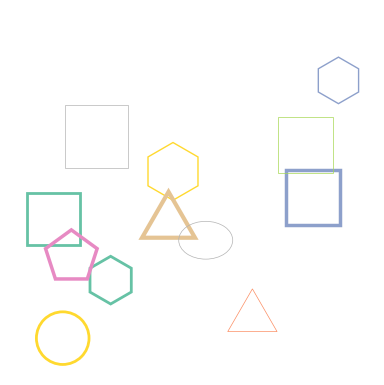[{"shape": "hexagon", "thickness": 2, "radius": 0.31, "center": [0.287, 0.272]}, {"shape": "square", "thickness": 2, "radius": 0.34, "center": [0.14, 0.431]}, {"shape": "triangle", "thickness": 0.5, "radius": 0.37, "center": [0.656, 0.176]}, {"shape": "hexagon", "thickness": 1, "radius": 0.3, "center": [0.879, 0.791]}, {"shape": "square", "thickness": 2.5, "radius": 0.36, "center": [0.813, 0.487]}, {"shape": "pentagon", "thickness": 2.5, "radius": 0.35, "center": [0.185, 0.332]}, {"shape": "square", "thickness": 0.5, "radius": 0.36, "center": [0.793, 0.623]}, {"shape": "hexagon", "thickness": 1, "radius": 0.37, "center": [0.449, 0.555]}, {"shape": "circle", "thickness": 2, "radius": 0.34, "center": [0.163, 0.122]}, {"shape": "triangle", "thickness": 3, "radius": 0.4, "center": [0.438, 0.422]}, {"shape": "square", "thickness": 0.5, "radius": 0.41, "center": [0.252, 0.645]}, {"shape": "oval", "thickness": 0.5, "radius": 0.35, "center": [0.534, 0.376]}]